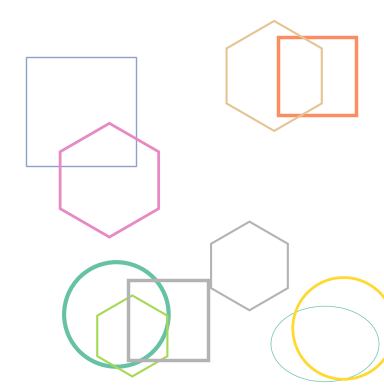[{"shape": "circle", "thickness": 3, "radius": 0.68, "center": [0.302, 0.183]}, {"shape": "oval", "thickness": 0.5, "radius": 0.7, "center": [0.844, 0.107]}, {"shape": "square", "thickness": 2.5, "radius": 0.51, "center": [0.823, 0.802]}, {"shape": "square", "thickness": 1, "radius": 0.71, "center": [0.211, 0.711]}, {"shape": "hexagon", "thickness": 2, "radius": 0.74, "center": [0.284, 0.532]}, {"shape": "hexagon", "thickness": 1.5, "radius": 0.53, "center": [0.344, 0.127]}, {"shape": "circle", "thickness": 2, "radius": 0.66, "center": [0.893, 0.147]}, {"shape": "hexagon", "thickness": 1.5, "radius": 0.71, "center": [0.712, 0.803]}, {"shape": "hexagon", "thickness": 1.5, "radius": 0.58, "center": [0.648, 0.309]}, {"shape": "square", "thickness": 2.5, "radius": 0.52, "center": [0.436, 0.17]}]